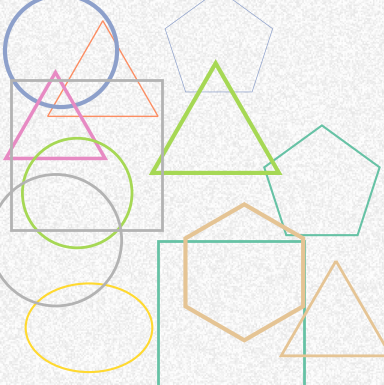[{"shape": "pentagon", "thickness": 1.5, "radius": 0.79, "center": [0.836, 0.517]}, {"shape": "square", "thickness": 2, "radius": 0.94, "center": [0.6, 0.186]}, {"shape": "triangle", "thickness": 1, "radius": 0.83, "center": [0.267, 0.781]}, {"shape": "circle", "thickness": 3, "radius": 0.73, "center": [0.159, 0.868]}, {"shape": "pentagon", "thickness": 0.5, "radius": 0.73, "center": [0.568, 0.88]}, {"shape": "triangle", "thickness": 2.5, "radius": 0.74, "center": [0.144, 0.663]}, {"shape": "circle", "thickness": 2, "radius": 0.71, "center": [0.201, 0.499]}, {"shape": "triangle", "thickness": 3, "radius": 0.95, "center": [0.56, 0.646]}, {"shape": "oval", "thickness": 1.5, "radius": 0.82, "center": [0.231, 0.149]}, {"shape": "triangle", "thickness": 2, "radius": 0.82, "center": [0.873, 0.158]}, {"shape": "hexagon", "thickness": 3, "radius": 0.88, "center": [0.635, 0.293]}, {"shape": "square", "thickness": 2, "radius": 0.98, "center": [0.224, 0.597]}, {"shape": "circle", "thickness": 2, "radius": 0.85, "center": [0.145, 0.376]}]